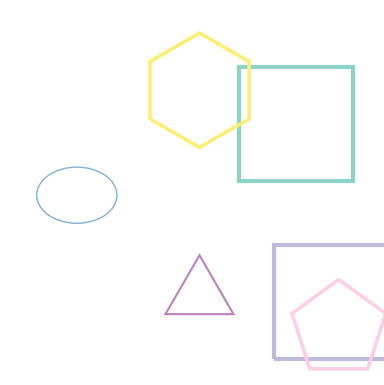[{"shape": "square", "thickness": 3, "radius": 0.74, "center": [0.769, 0.678]}, {"shape": "square", "thickness": 3, "radius": 0.74, "center": [0.859, 0.215]}, {"shape": "oval", "thickness": 1, "radius": 0.52, "center": [0.2, 0.493]}, {"shape": "pentagon", "thickness": 2.5, "radius": 0.64, "center": [0.88, 0.146]}, {"shape": "triangle", "thickness": 1.5, "radius": 0.51, "center": [0.518, 0.235]}, {"shape": "hexagon", "thickness": 2.5, "radius": 0.74, "center": [0.518, 0.766]}]